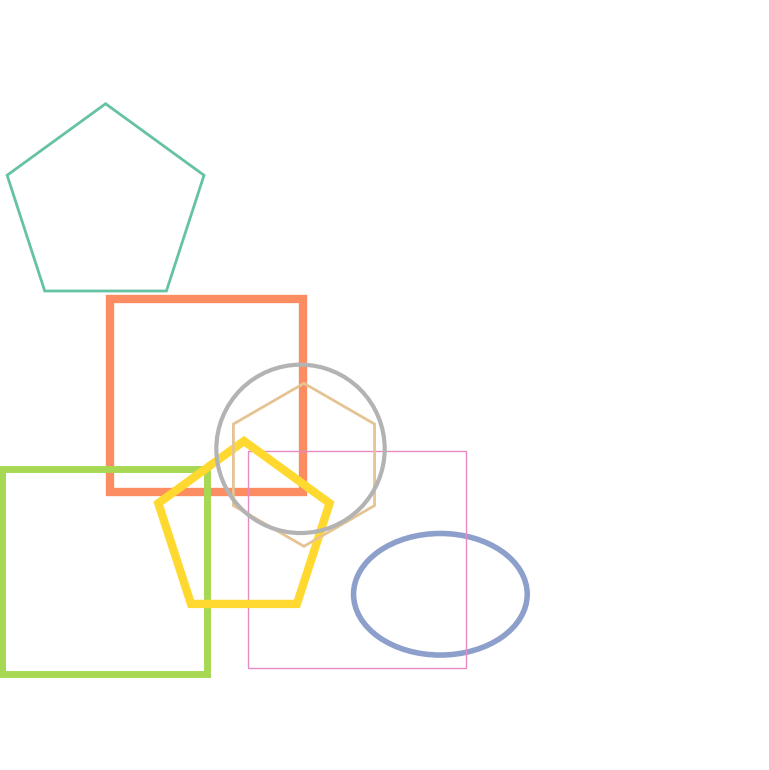[{"shape": "pentagon", "thickness": 1, "radius": 0.67, "center": [0.137, 0.731]}, {"shape": "square", "thickness": 3, "radius": 0.63, "center": [0.268, 0.487]}, {"shape": "oval", "thickness": 2, "radius": 0.56, "center": [0.572, 0.228]}, {"shape": "square", "thickness": 0.5, "radius": 0.71, "center": [0.464, 0.273]}, {"shape": "square", "thickness": 2.5, "radius": 0.67, "center": [0.135, 0.257]}, {"shape": "pentagon", "thickness": 3, "radius": 0.58, "center": [0.317, 0.31]}, {"shape": "hexagon", "thickness": 1, "radius": 0.53, "center": [0.395, 0.396]}, {"shape": "circle", "thickness": 1.5, "radius": 0.55, "center": [0.39, 0.417]}]